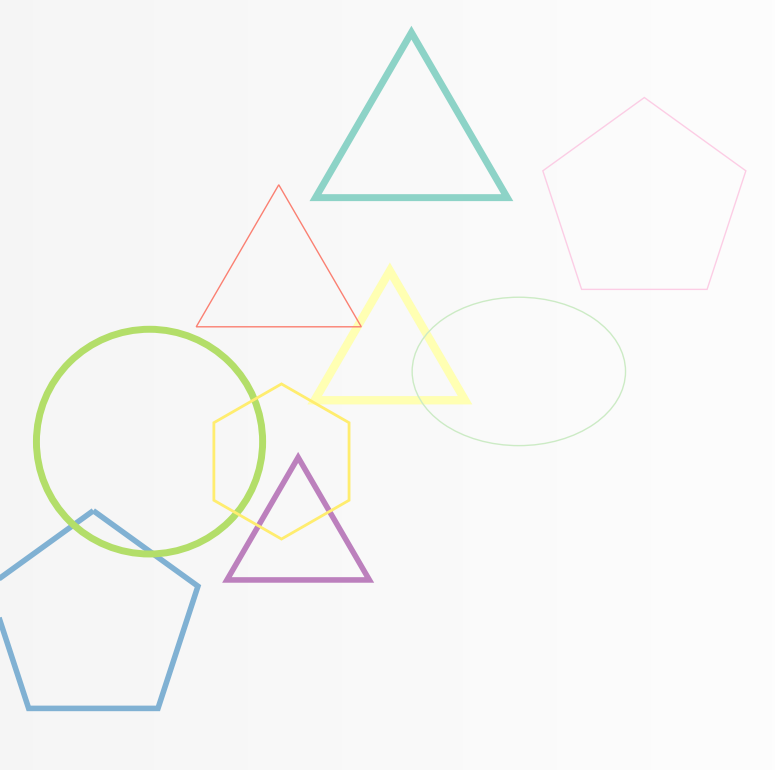[{"shape": "triangle", "thickness": 2.5, "radius": 0.71, "center": [0.531, 0.815]}, {"shape": "triangle", "thickness": 3, "radius": 0.56, "center": [0.503, 0.536]}, {"shape": "triangle", "thickness": 0.5, "radius": 0.61, "center": [0.36, 0.637]}, {"shape": "pentagon", "thickness": 2, "radius": 0.71, "center": [0.12, 0.195]}, {"shape": "circle", "thickness": 2.5, "radius": 0.73, "center": [0.193, 0.426]}, {"shape": "pentagon", "thickness": 0.5, "radius": 0.69, "center": [0.831, 0.736]}, {"shape": "triangle", "thickness": 2, "radius": 0.53, "center": [0.385, 0.3]}, {"shape": "oval", "thickness": 0.5, "radius": 0.69, "center": [0.669, 0.518]}, {"shape": "hexagon", "thickness": 1, "radius": 0.5, "center": [0.363, 0.401]}]